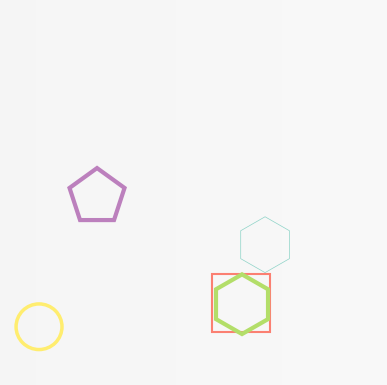[{"shape": "hexagon", "thickness": 0.5, "radius": 0.36, "center": [0.684, 0.364]}, {"shape": "square", "thickness": 1.5, "radius": 0.37, "center": [0.622, 0.213]}, {"shape": "hexagon", "thickness": 3, "radius": 0.39, "center": [0.625, 0.21]}, {"shape": "pentagon", "thickness": 3, "radius": 0.37, "center": [0.25, 0.489]}, {"shape": "circle", "thickness": 2.5, "radius": 0.3, "center": [0.101, 0.151]}]